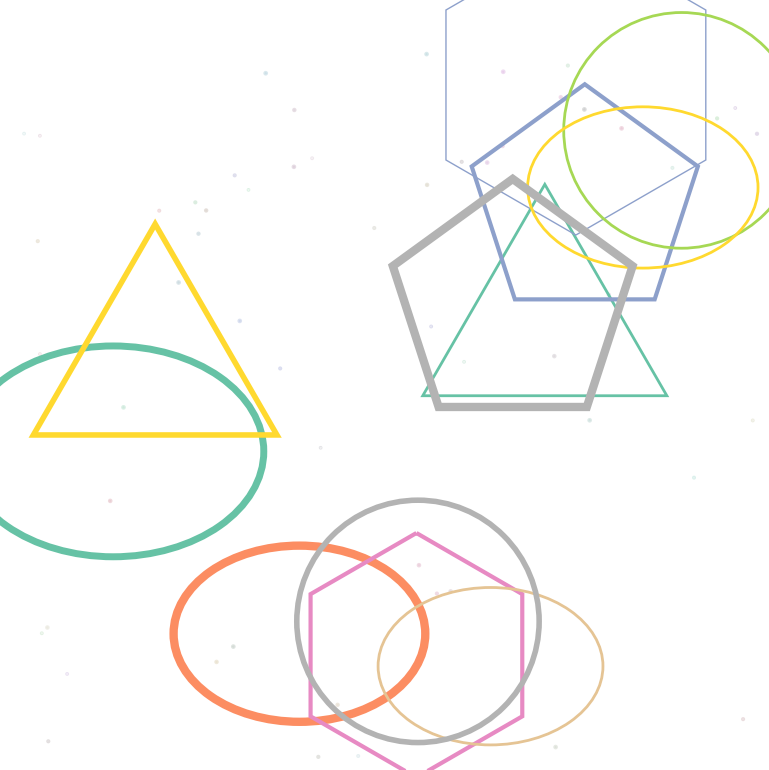[{"shape": "oval", "thickness": 2.5, "radius": 0.98, "center": [0.147, 0.414]}, {"shape": "triangle", "thickness": 1, "radius": 0.92, "center": [0.708, 0.578]}, {"shape": "oval", "thickness": 3, "radius": 0.82, "center": [0.389, 0.177]}, {"shape": "pentagon", "thickness": 1.5, "radius": 0.77, "center": [0.759, 0.736]}, {"shape": "hexagon", "thickness": 0.5, "radius": 0.97, "center": [0.748, 0.89]}, {"shape": "hexagon", "thickness": 1.5, "radius": 0.79, "center": [0.541, 0.149]}, {"shape": "circle", "thickness": 1, "radius": 0.77, "center": [0.885, 0.831]}, {"shape": "triangle", "thickness": 2, "radius": 0.91, "center": [0.202, 0.526]}, {"shape": "oval", "thickness": 1, "radius": 0.75, "center": [0.835, 0.757]}, {"shape": "oval", "thickness": 1, "radius": 0.73, "center": [0.637, 0.135]}, {"shape": "circle", "thickness": 2, "radius": 0.79, "center": [0.543, 0.193]}, {"shape": "pentagon", "thickness": 3, "radius": 0.82, "center": [0.666, 0.604]}]